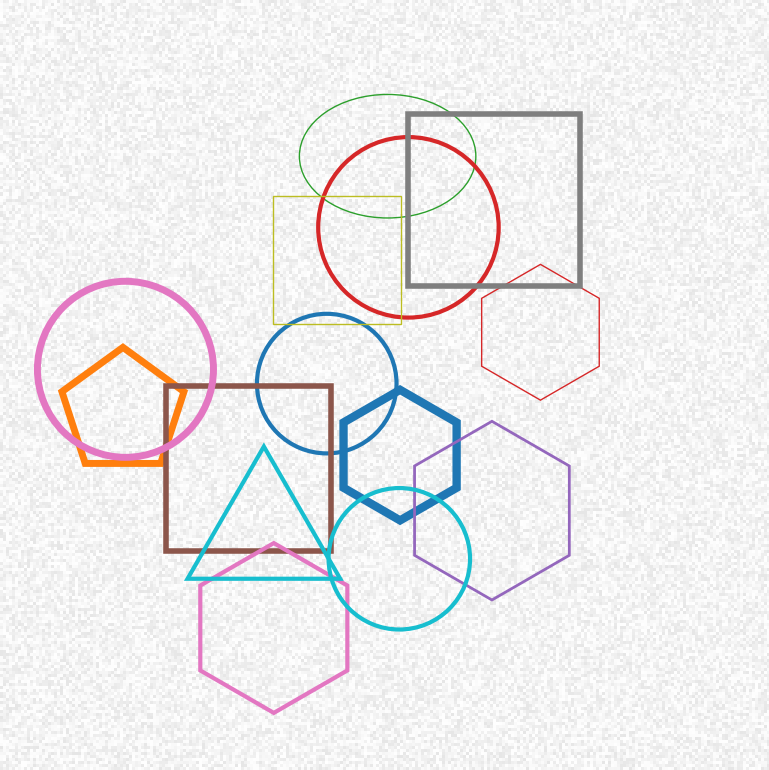[{"shape": "circle", "thickness": 1.5, "radius": 0.45, "center": [0.424, 0.502]}, {"shape": "hexagon", "thickness": 3, "radius": 0.42, "center": [0.52, 0.409]}, {"shape": "pentagon", "thickness": 2.5, "radius": 0.42, "center": [0.16, 0.466]}, {"shape": "oval", "thickness": 0.5, "radius": 0.57, "center": [0.503, 0.797]}, {"shape": "hexagon", "thickness": 0.5, "radius": 0.44, "center": [0.702, 0.568]}, {"shape": "circle", "thickness": 1.5, "radius": 0.59, "center": [0.53, 0.705]}, {"shape": "hexagon", "thickness": 1, "radius": 0.58, "center": [0.639, 0.337]}, {"shape": "square", "thickness": 2, "radius": 0.54, "center": [0.323, 0.392]}, {"shape": "circle", "thickness": 2.5, "radius": 0.57, "center": [0.163, 0.52]}, {"shape": "hexagon", "thickness": 1.5, "radius": 0.55, "center": [0.356, 0.184]}, {"shape": "square", "thickness": 2, "radius": 0.56, "center": [0.641, 0.74]}, {"shape": "square", "thickness": 0.5, "radius": 0.42, "center": [0.437, 0.662]}, {"shape": "circle", "thickness": 1.5, "radius": 0.46, "center": [0.519, 0.274]}, {"shape": "triangle", "thickness": 1.5, "radius": 0.57, "center": [0.343, 0.306]}]